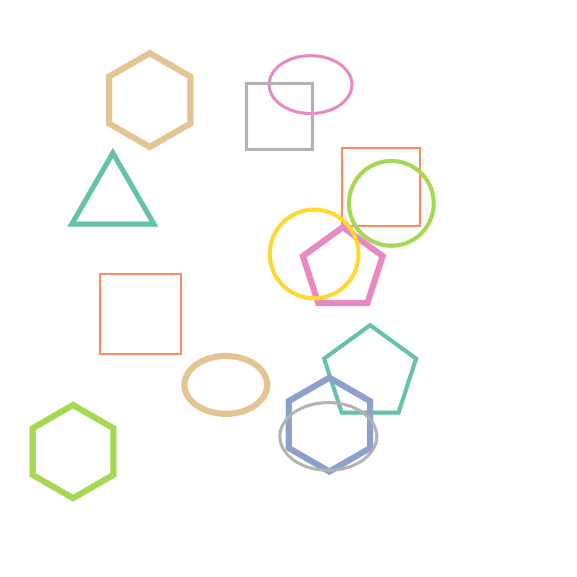[{"shape": "pentagon", "thickness": 2, "radius": 0.42, "center": [0.641, 0.352]}, {"shape": "triangle", "thickness": 2.5, "radius": 0.41, "center": [0.195, 0.652]}, {"shape": "square", "thickness": 1, "radius": 0.35, "center": [0.243, 0.455]}, {"shape": "square", "thickness": 1, "radius": 0.34, "center": [0.659, 0.676]}, {"shape": "hexagon", "thickness": 3, "radius": 0.41, "center": [0.57, 0.264]}, {"shape": "pentagon", "thickness": 3, "radius": 0.36, "center": [0.594, 0.533]}, {"shape": "oval", "thickness": 1.5, "radius": 0.36, "center": [0.538, 0.853]}, {"shape": "hexagon", "thickness": 3, "radius": 0.4, "center": [0.126, 0.217]}, {"shape": "circle", "thickness": 2, "radius": 0.37, "center": [0.678, 0.647]}, {"shape": "circle", "thickness": 2, "radius": 0.38, "center": [0.544, 0.559]}, {"shape": "oval", "thickness": 3, "radius": 0.36, "center": [0.391, 0.333]}, {"shape": "hexagon", "thickness": 3, "radius": 0.41, "center": [0.259, 0.826]}, {"shape": "square", "thickness": 1.5, "radius": 0.29, "center": [0.483, 0.799]}, {"shape": "oval", "thickness": 1.5, "radius": 0.42, "center": [0.568, 0.243]}]